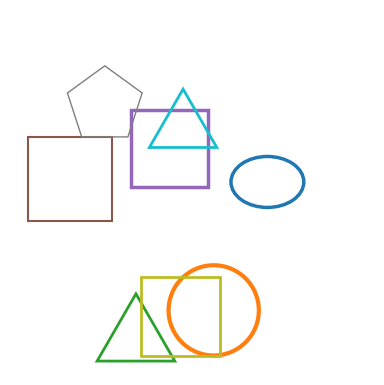[{"shape": "oval", "thickness": 2.5, "radius": 0.47, "center": [0.695, 0.527]}, {"shape": "circle", "thickness": 3, "radius": 0.59, "center": [0.555, 0.194]}, {"shape": "triangle", "thickness": 2, "radius": 0.58, "center": [0.353, 0.12]}, {"shape": "square", "thickness": 2.5, "radius": 0.5, "center": [0.441, 0.614]}, {"shape": "square", "thickness": 1.5, "radius": 0.54, "center": [0.182, 0.535]}, {"shape": "pentagon", "thickness": 1, "radius": 0.51, "center": [0.272, 0.727]}, {"shape": "square", "thickness": 2, "radius": 0.51, "center": [0.468, 0.178]}, {"shape": "triangle", "thickness": 2, "radius": 0.51, "center": [0.476, 0.667]}]